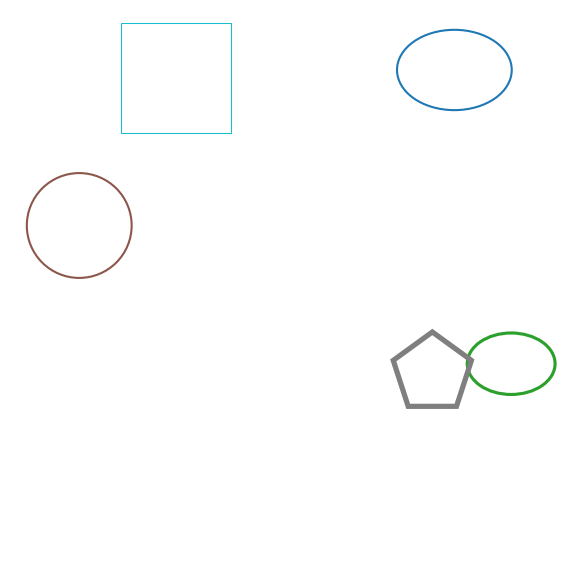[{"shape": "oval", "thickness": 1, "radius": 0.5, "center": [0.787, 0.878]}, {"shape": "oval", "thickness": 1.5, "radius": 0.38, "center": [0.885, 0.369]}, {"shape": "circle", "thickness": 1, "radius": 0.45, "center": [0.137, 0.609]}, {"shape": "pentagon", "thickness": 2.5, "radius": 0.36, "center": [0.749, 0.353]}, {"shape": "square", "thickness": 0.5, "radius": 0.47, "center": [0.305, 0.864]}]